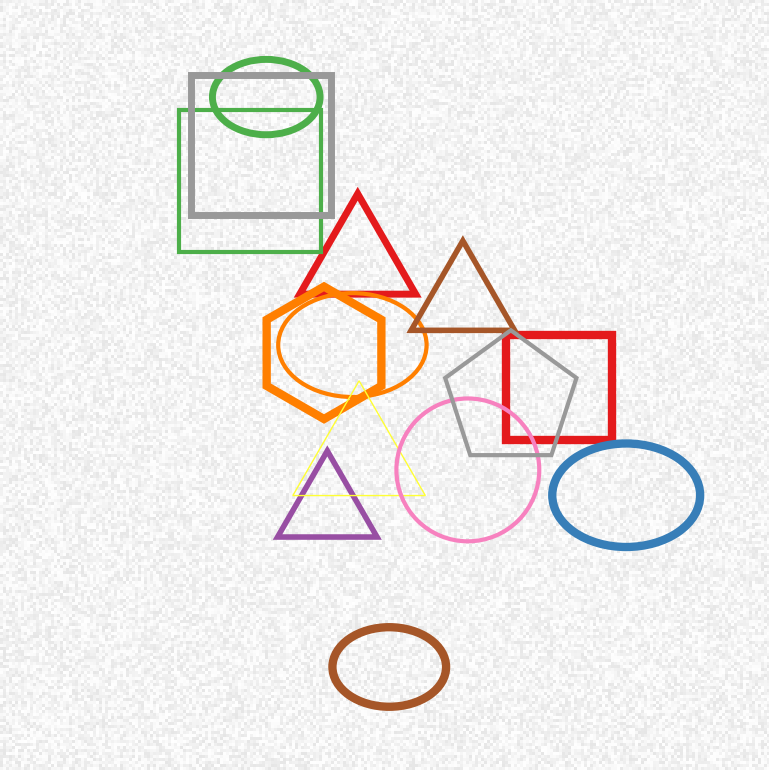[{"shape": "triangle", "thickness": 2.5, "radius": 0.43, "center": [0.465, 0.661]}, {"shape": "square", "thickness": 3, "radius": 0.34, "center": [0.726, 0.496]}, {"shape": "oval", "thickness": 3, "radius": 0.48, "center": [0.813, 0.357]}, {"shape": "square", "thickness": 1.5, "radius": 0.46, "center": [0.324, 0.765]}, {"shape": "oval", "thickness": 2.5, "radius": 0.35, "center": [0.346, 0.874]}, {"shape": "triangle", "thickness": 2, "radius": 0.37, "center": [0.425, 0.34]}, {"shape": "oval", "thickness": 1.5, "radius": 0.48, "center": [0.458, 0.552]}, {"shape": "hexagon", "thickness": 3, "radius": 0.43, "center": [0.421, 0.542]}, {"shape": "triangle", "thickness": 0.5, "radius": 0.5, "center": [0.466, 0.406]}, {"shape": "triangle", "thickness": 2, "radius": 0.39, "center": [0.601, 0.61]}, {"shape": "oval", "thickness": 3, "radius": 0.37, "center": [0.506, 0.134]}, {"shape": "circle", "thickness": 1.5, "radius": 0.46, "center": [0.608, 0.39]}, {"shape": "square", "thickness": 2.5, "radius": 0.45, "center": [0.339, 0.812]}, {"shape": "pentagon", "thickness": 1.5, "radius": 0.45, "center": [0.663, 0.481]}]